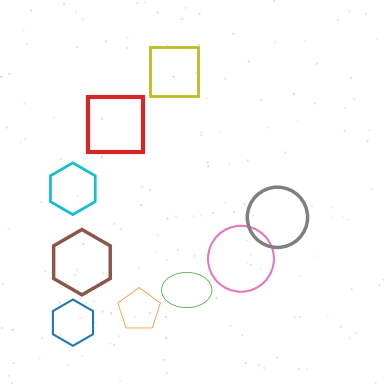[{"shape": "hexagon", "thickness": 1.5, "radius": 0.3, "center": [0.19, 0.162]}, {"shape": "pentagon", "thickness": 0.5, "radius": 0.29, "center": [0.361, 0.195]}, {"shape": "oval", "thickness": 0.5, "radius": 0.33, "center": [0.485, 0.247]}, {"shape": "square", "thickness": 3, "radius": 0.36, "center": [0.299, 0.677]}, {"shape": "hexagon", "thickness": 2.5, "radius": 0.42, "center": [0.213, 0.319]}, {"shape": "circle", "thickness": 1.5, "radius": 0.43, "center": [0.626, 0.328]}, {"shape": "circle", "thickness": 2.5, "radius": 0.39, "center": [0.721, 0.436]}, {"shape": "square", "thickness": 2, "radius": 0.32, "center": [0.452, 0.814]}, {"shape": "hexagon", "thickness": 2, "radius": 0.34, "center": [0.189, 0.51]}]